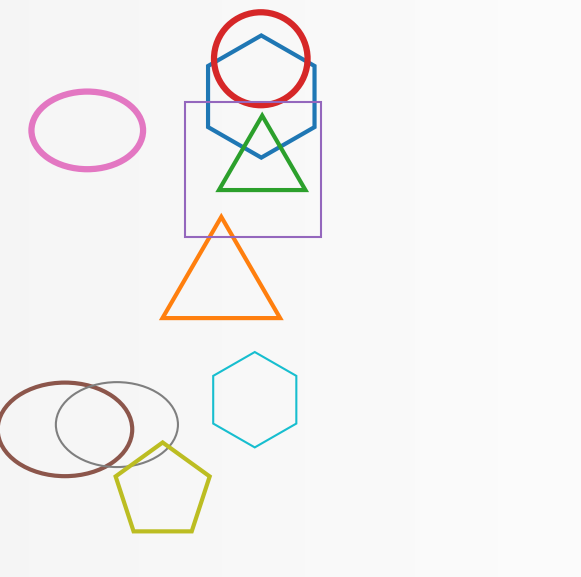[{"shape": "hexagon", "thickness": 2, "radius": 0.53, "center": [0.45, 0.832]}, {"shape": "triangle", "thickness": 2, "radius": 0.58, "center": [0.381, 0.507]}, {"shape": "triangle", "thickness": 2, "radius": 0.43, "center": [0.451, 0.713]}, {"shape": "circle", "thickness": 3, "radius": 0.4, "center": [0.449, 0.897]}, {"shape": "square", "thickness": 1, "radius": 0.58, "center": [0.436, 0.705]}, {"shape": "oval", "thickness": 2, "radius": 0.58, "center": [0.112, 0.256]}, {"shape": "oval", "thickness": 3, "radius": 0.48, "center": [0.15, 0.773]}, {"shape": "oval", "thickness": 1, "radius": 0.53, "center": [0.201, 0.264]}, {"shape": "pentagon", "thickness": 2, "radius": 0.43, "center": [0.28, 0.148]}, {"shape": "hexagon", "thickness": 1, "radius": 0.41, "center": [0.438, 0.307]}]